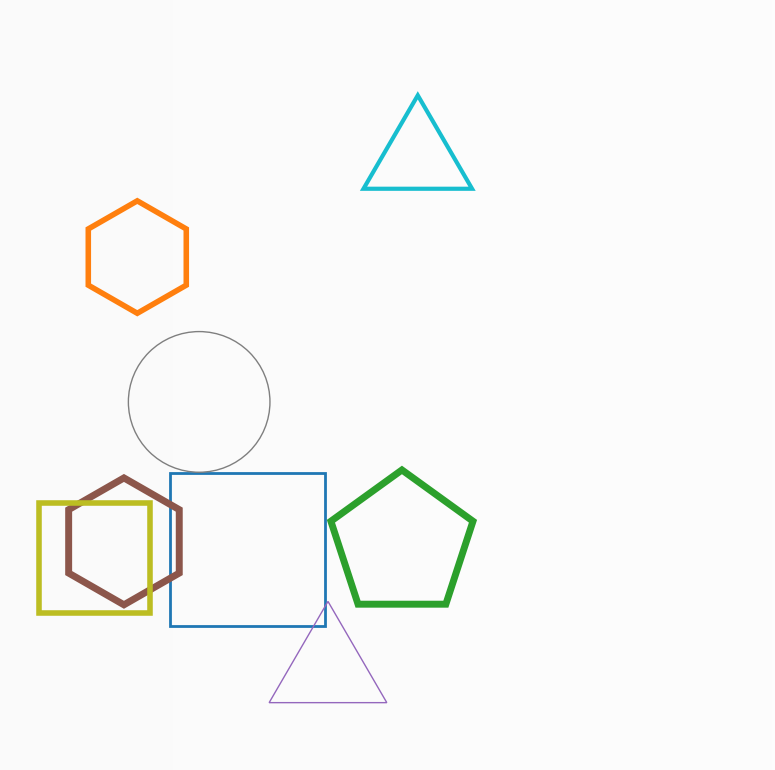[{"shape": "square", "thickness": 1, "radius": 0.5, "center": [0.319, 0.287]}, {"shape": "hexagon", "thickness": 2, "radius": 0.36, "center": [0.177, 0.666]}, {"shape": "pentagon", "thickness": 2.5, "radius": 0.48, "center": [0.519, 0.293]}, {"shape": "triangle", "thickness": 0.5, "radius": 0.44, "center": [0.423, 0.131]}, {"shape": "hexagon", "thickness": 2.5, "radius": 0.41, "center": [0.16, 0.297]}, {"shape": "circle", "thickness": 0.5, "radius": 0.46, "center": [0.257, 0.478]}, {"shape": "square", "thickness": 2, "radius": 0.36, "center": [0.122, 0.275]}, {"shape": "triangle", "thickness": 1.5, "radius": 0.4, "center": [0.539, 0.795]}]